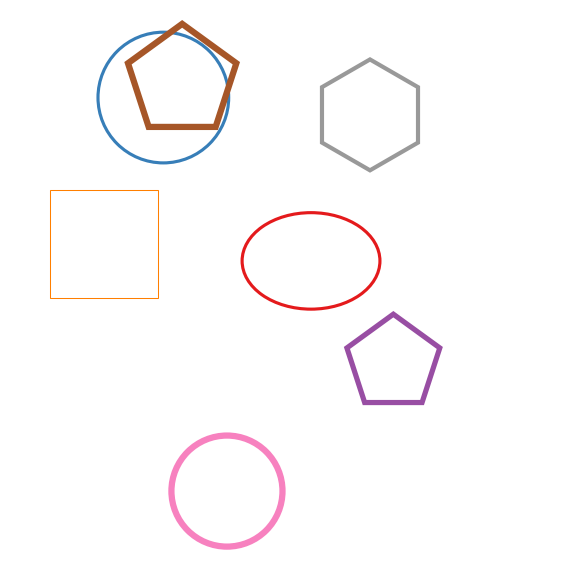[{"shape": "oval", "thickness": 1.5, "radius": 0.6, "center": [0.539, 0.547]}, {"shape": "circle", "thickness": 1.5, "radius": 0.57, "center": [0.283, 0.83]}, {"shape": "pentagon", "thickness": 2.5, "radius": 0.42, "center": [0.681, 0.371]}, {"shape": "square", "thickness": 0.5, "radius": 0.47, "center": [0.18, 0.577]}, {"shape": "pentagon", "thickness": 3, "radius": 0.49, "center": [0.315, 0.859]}, {"shape": "circle", "thickness": 3, "radius": 0.48, "center": [0.393, 0.149]}, {"shape": "hexagon", "thickness": 2, "radius": 0.48, "center": [0.641, 0.8]}]